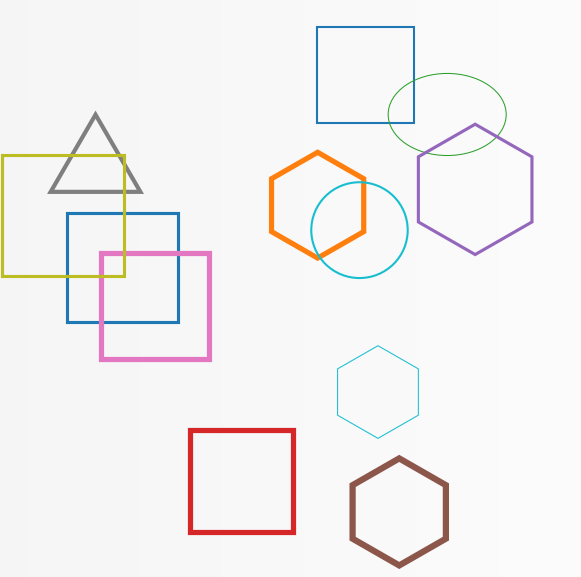[{"shape": "square", "thickness": 1.5, "radius": 0.48, "center": [0.211, 0.536]}, {"shape": "square", "thickness": 1, "radius": 0.42, "center": [0.629, 0.869]}, {"shape": "hexagon", "thickness": 2.5, "radius": 0.46, "center": [0.546, 0.644]}, {"shape": "oval", "thickness": 0.5, "radius": 0.51, "center": [0.769, 0.801]}, {"shape": "square", "thickness": 2.5, "radius": 0.44, "center": [0.415, 0.167]}, {"shape": "hexagon", "thickness": 1.5, "radius": 0.56, "center": [0.817, 0.671]}, {"shape": "hexagon", "thickness": 3, "radius": 0.46, "center": [0.687, 0.113]}, {"shape": "square", "thickness": 2.5, "radius": 0.46, "center": [0.267, 0.469]}, {"shape": "triangle", "thickness": 2, "radius": 0.45, "center": [0.164, 0.711]}, {"shape": "square", "thickness": 1.5, "radius": 0.52, "center": [0.108, 0.626]}, {"shape": "hexagon", "thickness": 0.5, "radius": 0.4, "center": [0.65, 0.32]}, {"shape": "circle", "thickness": 1, "radius": 0.41, "center": [0.618, 0.601]}]